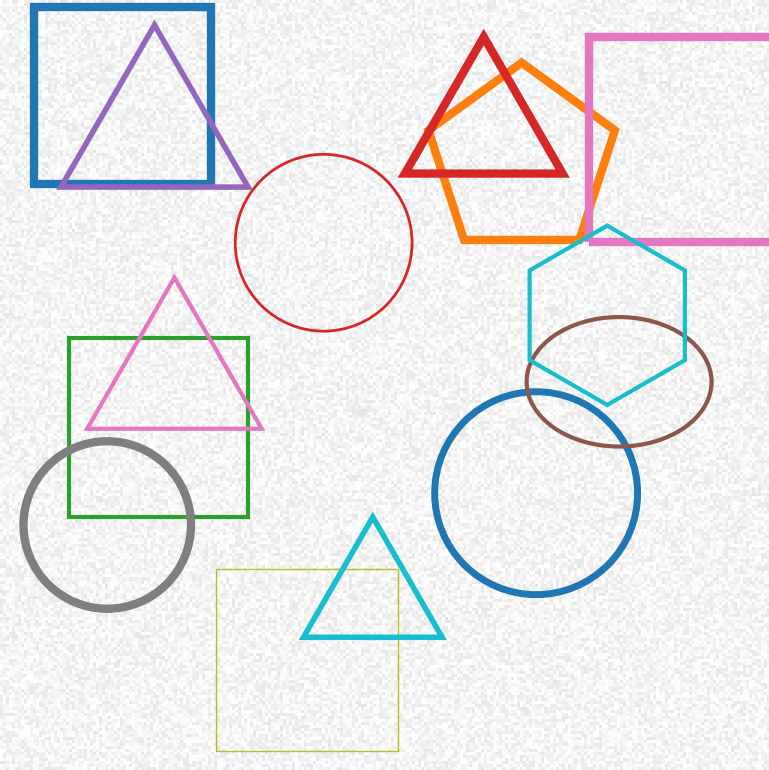[{"shape": "square", "thickness": 3, "radius": 0.57, "center": [0.159, 0.876]}, {"shape": "circle", "thickness": 2.5, "radius": 0.66, "center": [0.696, 0.36]}, {"shape": "pentagon", "thickness": 3, "radius": 0.64, "center": [0.678, 0.791]}, {"shape": "square", "thickness": 1.5, "radius": 0.58, "center": [0.206, 0.445]}, {"shape": "circle", "thickness": 1, "radius": 0.57, "center": [0.42, 0.685]}, {"shape": "triangle", "thickness": 3, "radius": 0.59, "center": [0.628, 0.834]}, {"shape": "triangle", "thickness": 2, "radius": 0.7, "center": [0.201, 0.827]}, {"shape": "oval", "thickness": 1.5, "radius": 0.6, "center": [0.804, 0.504]}, {"shape": "triangle", "thickness": 1.5, "radius": 0.65, "center": [0.227, 0.509]}, {"shape": "square", "thickness": 3, "radius": 0.67, "center": [0.898, 0.819]}, {"shape": "circle", "thickness": 3, "radius": 0.54, "center": [0.139, 0.318]}, {"shape": "square", "thickness": 0.5, "radius": 0.59, "center": [0.398, 0.142]}, {"shape": "triangle", "thickness": 2, "radius": 0.52, "center": [0.484, 0.224]}, {"shape": "hexagon", "thickness": 1.5, "radius": 0.58, "center": [0.789, 0.591]}]